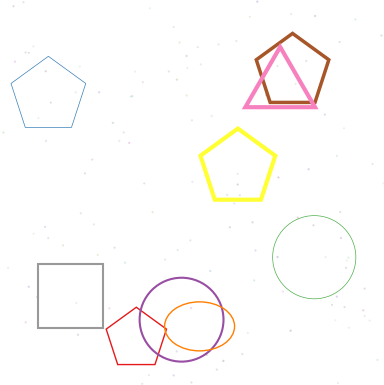[{"shape": "pentagon", "thickness": 1, "radius": 0.41, "center": [0.354, 0.12]}, {"shape": "pentagon", "thickness": 0.5, "radius": 0.51, "center": [0.126, 0.752]}, {"shape": "circle", "thickness": 0.5, "radius": 0.54, "center": [0.816, 0.332]}, {"shape": "circle", "thickness": 1.5, "radius": 0.54, "center": [0.472, 0.17]}, {"shape": "oval", "thickness": 1, "radius": 0.45, "center": [0.518, 0.152]}, {"shape": "pentagon", "thickness": 3, "radius": 0.51, "center": [0.618, 0.564]}, {"shape": "pentagon", "thickness": 2.5, "radius": 0.5, "center": [0.76, 0.814]}, {"shape": "triangle", "thickness": 3, "radius": 0.52, "center": [0.728, 0.774]}, {"shape": "square", "thickness": 1.5, "radius": 0.42, "center": [0.183, 0.231]}]